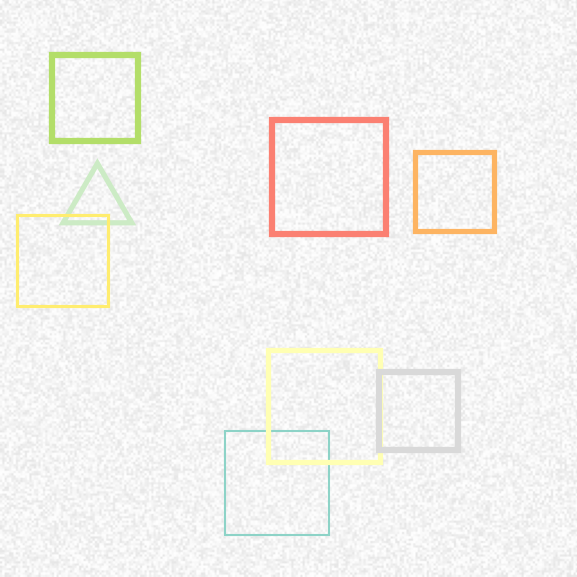[{"shape": "square", "thickness": 1, "radius": 0.45, "center": [0.48, 0.163]}, {"shape": "square", "thickness": 2.5, "radius": 0.49, "center": [0.561, 0.296]}, {"shape": "square", "thickness": 3, "radius": 0.5, "center": [0.569, 0.693]}, {"shape": "square", "thickness": 2.5, "radius": 0.34, "center": [0.788, 0.668]}, {"shape": "square", "thickness": 3, "radius": 0.37, "center": [0.164, 0.83]}, {"shape": "square", "thickness": 3, "radius": 0.34, "center": [0.725, 0.288]}, {"shape": "triangle", "thickness": 2.5, "radius": 0.34, "center": [0.169, 0.648]}, {"shape": "square", "thickness": 1.5, "radius": 0.4, "center": [0.108, 0.548]}]